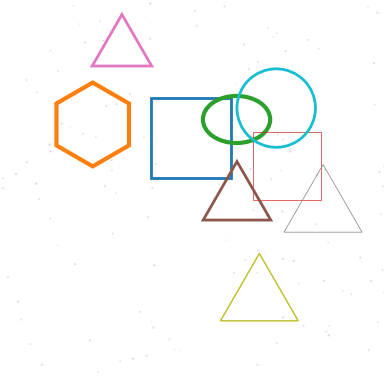[{"shape": "square", "thickness": 2, "radius": 0.52, "center": [0.496, 0.641]}, {"shape": "hexagon", "thickness": 3, "radius": 0.54, "center": [0.241, 0.677]}, {"shape": "oval", "thickness": 3, "radius": 0.44, "center": [0.614, 0.69]}, {"shape": "square", "thickness": 0.5, "radius": 0.44, "center": [0.745, 0.568]}, {"shape": "triangle", "thickness": 2, "radius": 0.51, "center": [0.616, 0.479]}, {"shape": "triangle", "thickness": 2, "radius": 0.45, "center": [0.317, 0.873]}, {"shape": "triangle", "thickness": 0.5, "radius": 0.59, "center": [0.839, 0.456]}, {"shape": "triangle", "thickness": 1, "radius": 0.58, "center": [0.674, 0.225]}, {"shape": "circle", "thickness": 2, "radius": 0.51, "center": [0.717, 0.719]}]